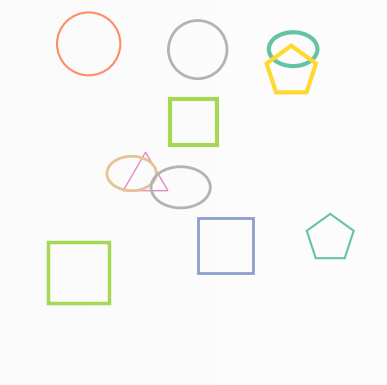[{"shape": "oval", "thickness": 3, "radius": 0.31, "center": [0.756, 0.872]}, {"shape": "pentagon", "thickness": 1.5, "radius": 0.32, "center": [0.852, 0.381]}, {"shape": "circle", "thickness": 1.5, "radius": 0.41, "center": [0.229, 0.886]}, {"shape": "square", "thickness": 2, "radius": 0.36, "center": [0.582, 0.362]}, {"shape": "triangle", "thickness": 1, "radius": 0.33, "center": [0.376, 0.538]}, {"shape": "square", "thickness": 3, "radius": 0.3, "center": [0.498, 0.683]}, {"shape": "square", "thickness": 2.5, "radius": 0.4, "center": [0.202, 0.293]}, {"shape": "pentagon", "thickness": 3, "radius": 0.33, "center": [0.752, 0.814]}, {"shape": "oval", "thickness": 2, "radius": 0.32, "center": [0.34, 0.549]}, {"shape": "oval", "thickness": 2, "radius": 0.38, "center": [0.466, 0.513]}, {"shape": "circle", "thickness": 2, "radius": 0.38, "center": [0.51, 0.871]}]